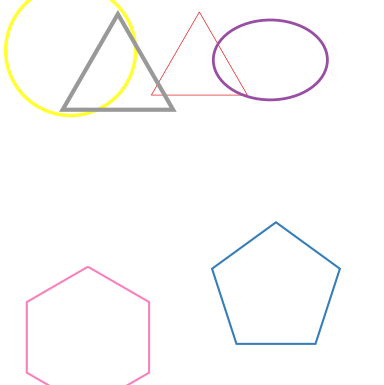[{"shape": "triangle", "thickness": 0.5, "radius": 0.72, "center": [0.518, 0.825]}, {"shape": "pentagon", "thickness": 1.5, "radius": 0.87, "center": [0.717, 0.248]}, {"shape": "oval", "thickness": 2, "radius": 0.74, "center": [0.702, 0.844]}, {"shape": "circle", "thickness": 2.5, "radius": 0.84, "center": [0.183, 0.869]}, {"shape": "hexagon", "thickness": 1.5, "radius": 0.92, "center": [0.228, 0.124]}, {"shape": "triangle", "thickness": 3, "radius": 0.83, "center": [0.306, 0.798]}]